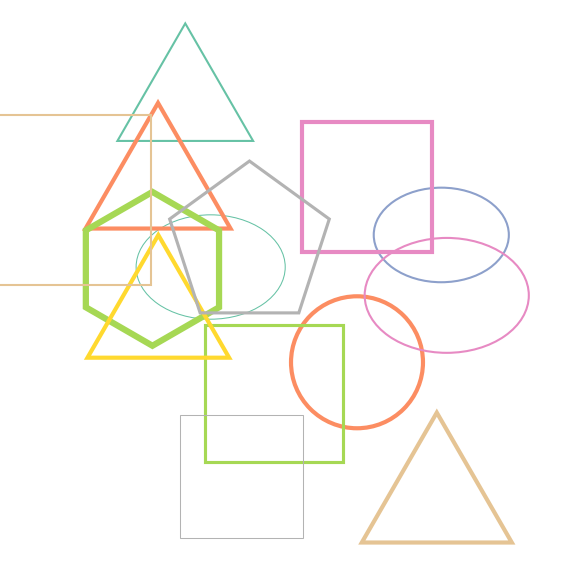[{"shape": "oval", "thickness": 0.5, "radius": 0.65, "center": [0.365, 0.537]}, {"shape": "triangle", "thickness": 1, "radius": 0.68, "center": [0.321, 0.823]}, {"shape": "circle", "thickness": 2, "radius": 0.57, "center": [0.618, 0.372]}, {"shape": "triangle", "thickness": 2, "radius": 0.72, "center": [0.274, 0.676]}, {"shape": "oval", "thickness": 1, "radius": 0.58, "center": [0.764, 0.592]}, {"shape": "oval", "thickness": 1, "radius": 0.71, "center": [0.774, 0.488]}, {"shape": "square", "thickness": 2, "radius": 0.56, "center": [0.636, 0.675]}, {"shape": "hexagon", "thickness": 3, "radius": 0.67, "center": [0.264, 0.534]}, {"shape": "square", "thickness": 1.5, "radius": 0.59, "center": [0.474, 0.317]}, {"shape": "triangle", "thickness": 2, "radius": 0.71, "center": [0.274, 0.451]}, {"shape": "triangle", "thickness": 2, "radius": 0.75, "center": [0.756, 0.135]}, {"shape": "square", "thickness": 1, "radius": 0.73, "center": [0.115, 0.653]}, {"shape": "square", "thickness": 0.5, "radius": 0.53, "center": [0.418, 0.174]}, {"shape": "pentagon", "thickness": 1.5, "radius": 0.73, "center": [0.432, 0.575]}]